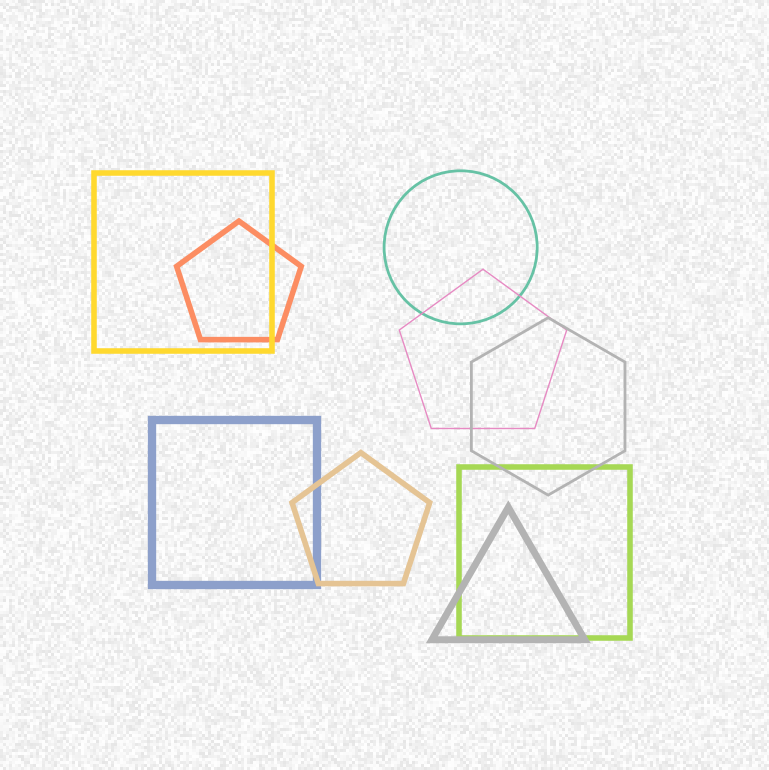[{"shape": "circle", "thickness": 1, "radius": 0.5, "center": [0.598, 0.679]}, {"shape": "pentagon", "thickness": 2, "radius": 0.43, "center": [0.31, 0.628]}, {"shape": "square", "thickness": 3, "radius": 0.54, "center": [0.305, 0.347]}, {"shape": "pentagon", "thickness": 0.5, "radius": 0.57, "center": [0.627, 0.536]}, {"shape": "square", "thickness": 2, "radius": 0.56, "center": [0.707, 0.282]}, {"shape": "square", "thickness": 2, "radius": 0.58, "center": [0.238, 0.66]}, {"shape": "pentagon", "thickness": 2, "radius": 0.47, "center": [0.469, 0.318]}, {"shape": "triangle", "thickness": 2.5, "radius": 0.57, "center": [0.66, 0.226]}, {"shape": "hexagon", "thickness": 1, "radius": 0.58, "center": [0.712, 0.472]}]